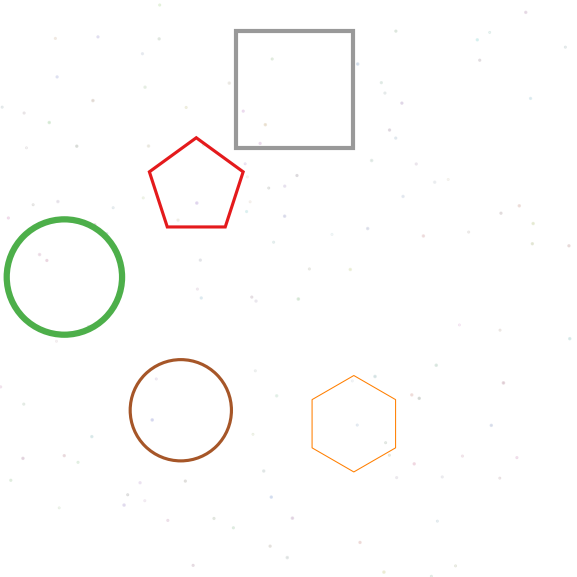[{"shape": "pentagon", "thickness": 1.5, "radius": 0.43, "center": [0.34, 0.675]}, {"shape": "circle", "thickness": 3, "radius": 0.5, "center": [0.112, 0.519]}, {"shape": "hexagon", "thickness": 0.5, "radius": 0.42, "center": [0.613, 0.265]}, {"shape": "circle", "thickness": 1.5, "radius": 0.44, "center": [0.313, 0.289]}, {"shape": "square", "thickness": 2, "radius": 0.51, "center": [0.511, 0.844]}]